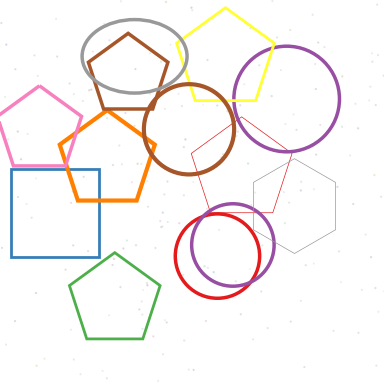[{"shape": "pentagon", "thickness": 0.5, "radius": 0.69, "center": [0.628, 0.559]}, {"shape": "circle", "thickness": 2.5, "radius": 0.55, "center": [0.565, 0.335]}, {"shape": "square", "thickness": 2, "radius": 0.57, "center": [0.143, 0.446]}, {"shape": "pentagon", "thickness": 2, "radius": 0.62, "center": [0.298, 0.22]}, {"shape": "circle", "thickness": 2.5, "radius": 0.54, "center": [0.605, 0.364]}, {"shape": "circle", "thickness": 2.5, "radius": 0.69, "center": [0.745, 0.743]}, {"shape": "pentagon", "thickness": 3, "radius": 0.65, "center": [0.279, 0.584]}, {"shape": "pentagon", "thickness": 2, "radius": 0.67, "center": [0.586, 0.847]}, {"shape": "circle", "thickness": 3, "radius": 0.59, "center": [0.491, 0.664]}, {"shape": "pentagon", "thickness": 2.5, "radius": 0.54, "center": [0.333, 0.805]}, {"shape": "pentagon", "thickness": 2.5, "radius": 0.58, "center": [0.102, 0.662]}, {"shape": "oval", "thickness": 2.5, "radius": 0.68, "center": [0.35, 0.854]}, {"shape": "hexagon", "thickness": 0.5, "radius": 0.62, "center": [0.765, 0.465]}]